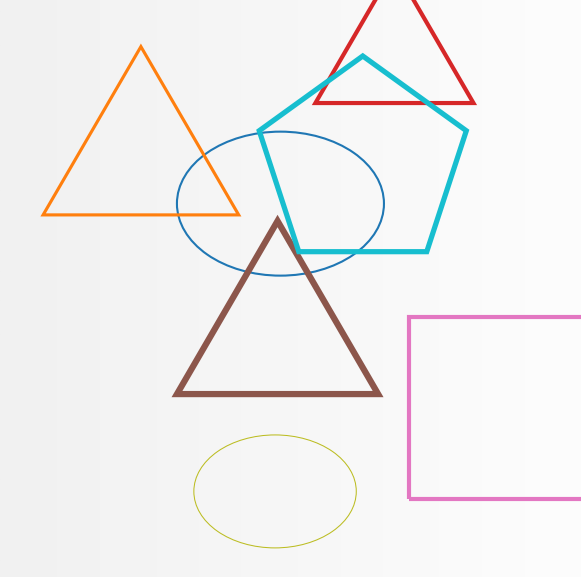[{"shape": "oval", "thickness": 1, "radius": 0.89, "center": [0.482, 0.647]}, {"shape": "triangle", "thickness": 1.5, "radius": 0.97, "center": [0.242, 0.724]}, {"shape": "triangle", "thickness": 2, "radius": 0.78, "center": [0.679, 0.899]}, {"shape": "triangle", "thickness": 3, "radius": 1.0, "center": [0.478, 0.417]}, {"shape": "square", "thickness": 2, "radius": 0.78, "center": [0.861, 0.293]}, {"shape": "oval", "thickness": 0.5, "radius": 0.7, "center": [0.473, 0.148]}, {"shape": "pentagon", "thickness": 2.5, "radius": 0.94, "center": [0.624, 0.715]}]